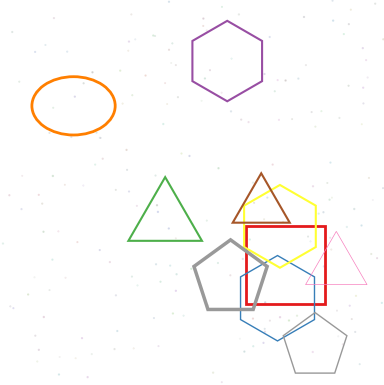[{"shape": "square", "thickness": 2, "radius": 0.51, "center": [0.741, 0.312]}, {"shape": "hexagon", "thickness": 1, "radius": 0.55, "center": [0.721, 0.225]}, {"shape": "triangle", "thickness": 1.5, "radius": 0.55, "center": [0.429, 0.43]}, {"shape": "hexagon", "thickness": 1.5, "radius": 0.52, "center": [0.59, 0.841]}, {"shape": "oval", "thickness": 2, "radius": 0.54, "center": [0.191, 0.725]}, {"shape": "hexagon", "thickness": 1.5, "radius": 0.54, "center": [0.727, 0.412]}, {"shape": "triangle", "thickness": 1.5, "radius": 0.43, "center": [0.679, 0.464]}, {"shape": "triangle", "thickness": 0.5, "radius": 0.46, "center": [0.874, 0.307]}, {"shape": "pentagon", "thickness": 1, "radius": 0.43, "center": [0.818, 0.101]}, {"shape": "pentagon", "thickness": 2.5, "radius": 0.5, "center": [0.599, 0.277]}]